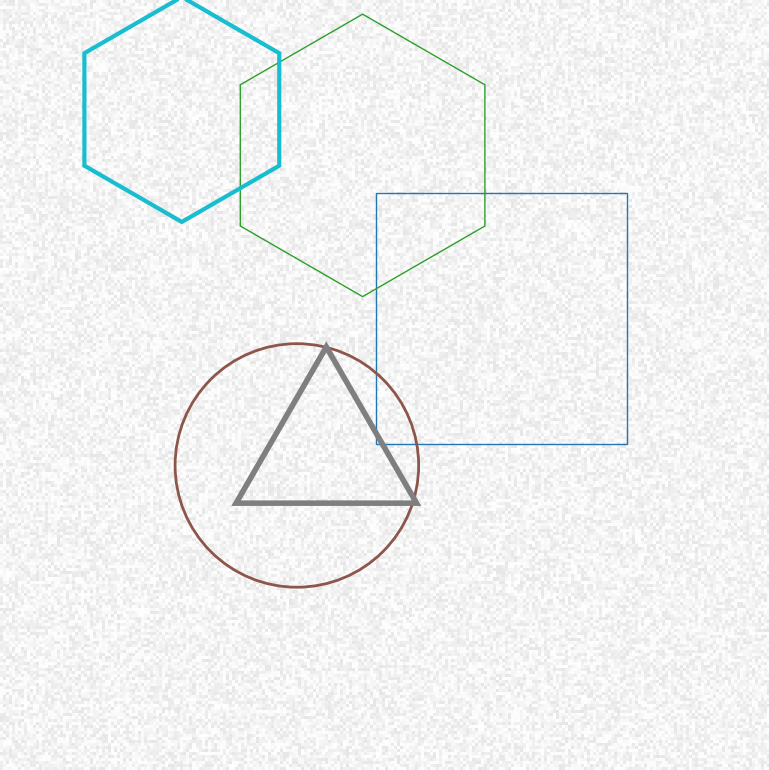[{"shape": "square", "thickness": 0.5, "radius": 0.81, "center": [0.651, 0.587]}, {"shape": "hexagon", "thickness": 0.5, "radius": 0.92, "center": [0.471, 0.798]}, {"shape": "circle", "thickness": 1, "radius": 0.79, "center": [0.386, 0.396]}, {"shape": "triangle", "thickness": 2, "radius": 0.68, "center": [0.424, 0.414]}, {"shape": "hexagon", "thickness": 1.5, "radius": 0.73, "center": [0.236, 0.858]}]